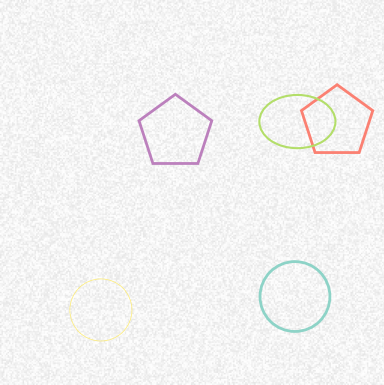[{"shape": "circle", "thickness": 2, "radius": 0.45, "center": [0.766, 0.23]}, {"shape": "pentagon", "thickness": 2, "radius": 0.49, "center": [0.876, 0.683]}, {"shape": "oval", "thickness": 1.5, "radius": 0.49, "center": [0.772, 0.684]}, {"shape": "pentagon", "thickness": 2, "radius": 0.5, "center": [0.456, 0.656]}, {"shape": "circle", "thickness": 0.5, "radius": 0.4, "center": [0.262, 0.195]}]